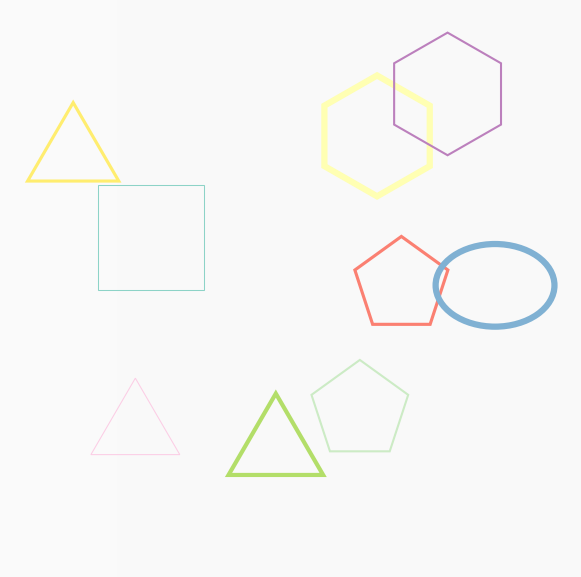[{"shape": "square", "thickness": 0.5, "radius": 0.45, "center": [0.259, 0.588]}, {"shape": "hexagon", "thickness": 3, "radius": 0.52, "center": [0.649, 0.764]}, {"shape": "pentagon", "thickness": 1.5, "radius": 0.42, "center": [0.691, 0.506]}, {"shape": "oval", "thickness": 3, "radius": 0.51, "center": [0.852, 0.505]}, {"shape": "triangle", "thickness": 2, "radius": 0.47, "center": [0.475, 0.224]}, {"shape": "triangle", "thickness": 0.5, "radius": 0.44, "center": [0.233, 0.256]}, {"shape": "hexagon", "thickness": 1, "radius": 0.53, "center": [0.77, 0.836]}, {"shape": "pentagon", "thickness": 1, "radius": 0.44, "center": [0.619, 0.288]}, {"shape": "triangle", "thickness": 1.5, "radius": 0.45, "center": [0.126, 0.731]}]